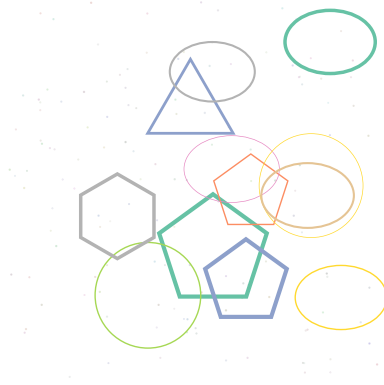[{"shape": "oval", "thickness": 2.5, "radius": 0.59, "center": [0.857, 0.891]}, {"shape": "pentagon", "thickness": 3, "radius": 0.73, "center": [0.553, 0.349]}, {"shape": "pentagon", "thickness": 1, "radius": 0.51, "center": [0.651, 0.499]}, {"shape": "pentagon", "thickness": 3, "radius": 0.56, "center": [0.639, 0.267]}, {"shape": "triangle", "thickness": 2, "radius": 0.64, "center": [0.495, 0.718]}, {"shape": "oval", "thickness": 0.5, "radius": 0.62, "center": [0.602, 0.561]}, {"shape": "circle", "thickness": 1, "radius": 0.69, "center": [0.384, 0.233]}, {"shape": "oval", "thickness": 1, "radius": 0.59, "center": [0.886, 0.227]}, {"shape": "circle", "thickness": 0.5, "radius": 0.67, "center": [0.808, 0.518]}, {"shape": "oval", "thickness": 1.5, "radius": 0.6, "center": [0.799, 0.492]}, {"shape": "hexagon", "thickness": 2.5, "radius": 0.55, "center": [0.305, 0.438]}, {"shape": "oval", "thickness": 1.5, "radius": 0.55, "center": [0.551, 0.814]}]